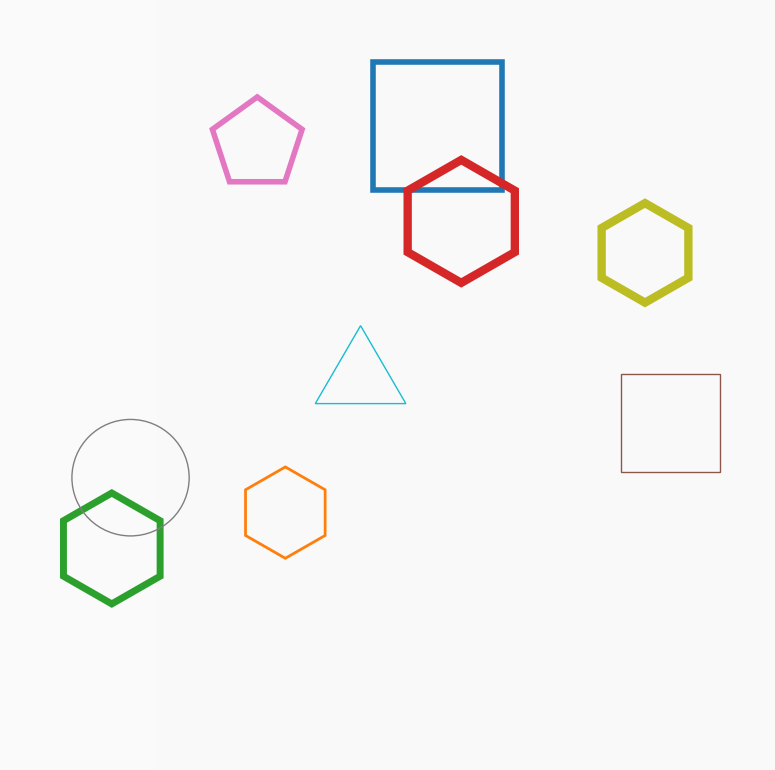[{"shape": "square", "thickness": 2, "radius": 0.42, "center": [0.564, 0.836]}, {"shape": "hexagon", "thickness": 1, "radius": 0.3, "center": [0.368, 0.334]}, {"shape": "hexagon", "thickness": 2.5, "radius": 0.36, "center": [0.144, 0.288]}, {"shape": "hexagon", "thickness": 3, "radius": 0.4, "center": [0.595, 0.712]}, {"shape": "square", "thickness": 0.5, "radius": 0.32, "center": [0.865, 0.45]}, {"shape": "pentagon", "thickness": 2, "radius": 0.3, "center": [0.332, 0.813]}, {"shape": "circle", "thickness": 0.5, "radius": 0.38, "center": [0.168, 0.38]}, {"shape": "hexagon", "thickness": 3, "radius": 0.32, "center": [0.832, 0.672]}, {"shape": "triangle", "thickness": 0.5, "radius": 0.34, "center": [0.465, 0.51]}]